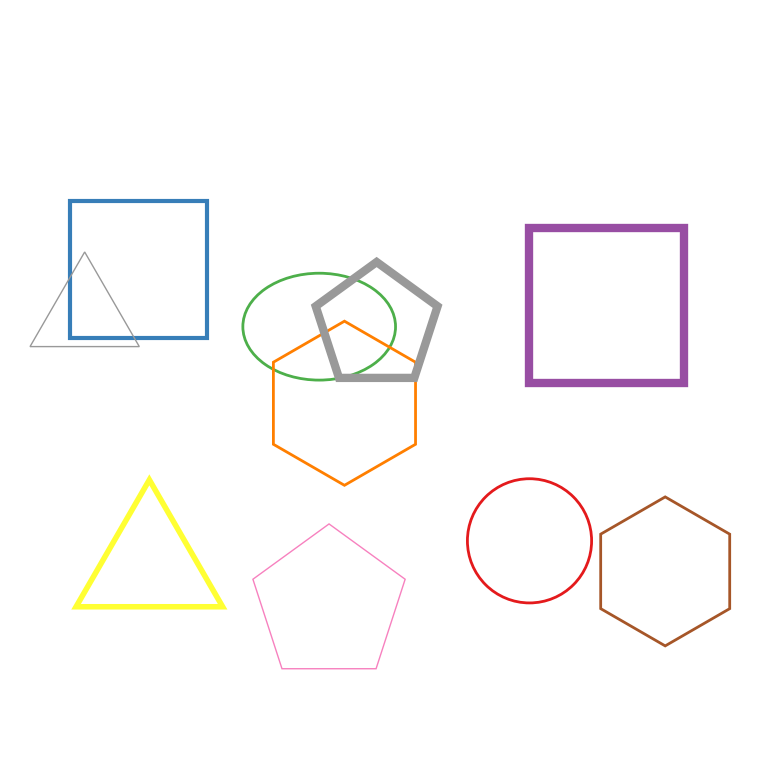[{"shape": "circle", "thickness": 1, "radius": 0.4, "center": [0.688, 0.298]}, {"shape": "square", "thickness": 1.5, "radius": 0.45, "center": [0.18, 0.65]}, {"shape": "oval", "thickness": 1, "radius": 0.5, "center": [0.415, 0.576]}, {"shape": "square", "thickness": 3, "radius": 0.5, "center": [0.788, 0.603]}, {"shape": "hexagon", "thickness": 1, "radius": 0.53, "center": [0.447, 0.476]}, {"shape": "triangle", "thickness": 2, "radius": 0.55, "center": [0.194, 0.267]}, {"shape": "hexagon", "thickness": 1, "radius": 0.48, "center": [0.864, 0.258]}, {"shape": "pentagon", "thickness": 0.5, "radius": 0.52, "center": [0.427, 0.216]}, {"shape": "pentagon", "thickness": 3, "radius": 0.42, "center": [0.489, 0.577]}, {"shape": "triangle", "thickness": 0.5, "radius": 0.41, "center": [0.11, 0.591]}]